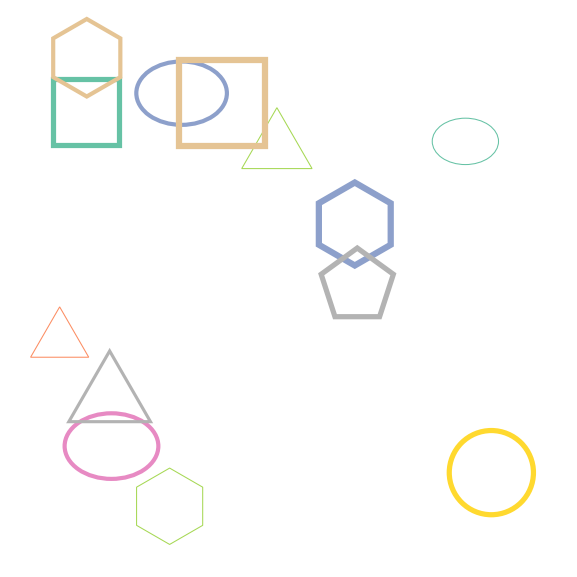[{"shape": "square", "thickness": 2.5, "radius": 0.29, "center": [0.149, 0.805]}, {"shape": "oval", "thickness": 0.5, "radius": 0.29, "center": [0.806, 0.754]}, {"shape": "triangle", "thickness": 0.5, "radius": 0.29, "center": [0.103, 0.41]}, {"shape": "hexagon", "thickness": 3, "radius": 0.36, "center": [0.614, 0.611]}, {"shape": "oval", "thickness": 2, "radius": 0.39, "center": [0.314, 0.838]}, {"shape": "oval", "thickness": 2, "radius": 0.41, "center": [0.193, 0.227]}, {"shape": "triangle", "thickness": 0.5, "radius": 0.35, "center": [0.479, 0.742]}, {"shape": "hexagon", "thickness": 0.5, "radius": 0.33, "center": [0.294, 0.122]}, {"shape": "circle", "thickness": 2.5, "radius": 0.36, "center": [0.851, 0.181]}, {"shape": "hexagon", "thickness": 2, "radius": 0.34, "center": [0.15, 0.899]}, {"shape": "square", "thickness": 3, "radius": 0.37, "center": [0.384, 0.82]}, {"shape": "triangle", "thickness": 1.5, "radius": 0.41, "center": [0.19, 0.31]}, {"shape": "pentagon", "thickness": 2.5, "radius": 0.33, "center": [0.619, 0.504]}]